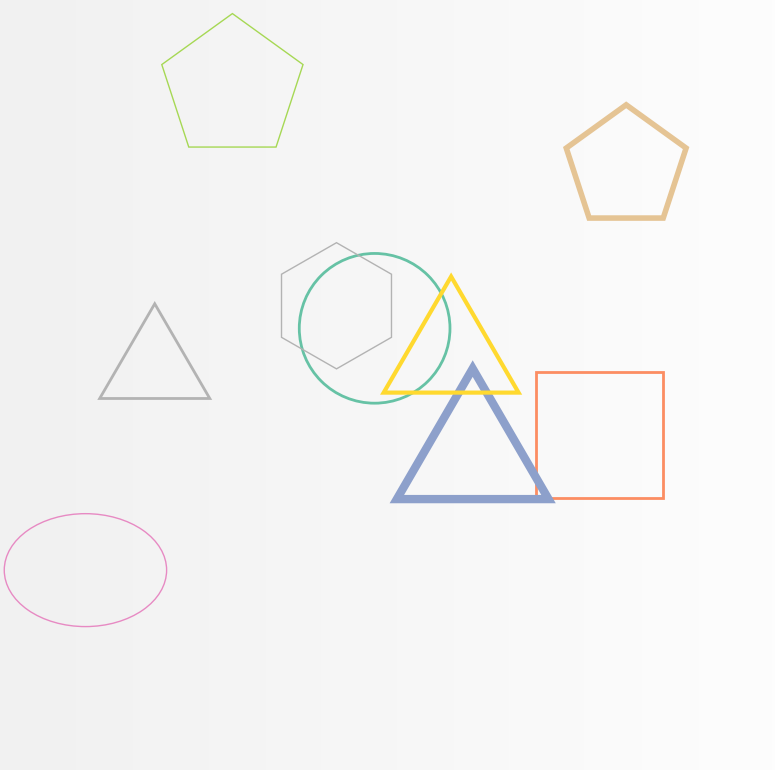[{"shape": "circle", "thickness": 1, "radius": 0.49, "center": [0.483, 0.574]}, {"shape": "square", "thickness": 1, "radius": 0.41, "center": [0.773, 0.435]}, {"shape": "triangle", "thickness": 3, "radius": 0.56, "center": [0.61, 0.408]}, {"shape": "oval", "thickness": 0.5, "radius": 0.52, "center": [0.11, 0.26]}, {"shape": "pentagon", "thickness": 0.5, "radius": 0.48, "center": [0.3, 0.887]}, {"shape": "triangle", "thickness": 1.5, "radius": 0.5, "center": [0.582, 0.54]}, {"shape": "pentagon", "thickness": 2, "radius": 0.41, "center": [0.808, 0.783]}, {"shape": "triangle", "thickness": 1, "radius": 0.41, "center": [0.2, 0.523]}, {"shape": "hexagon", "thickness": 0.5, "radius": 0.41, "center": [0.434, 0.603]}]